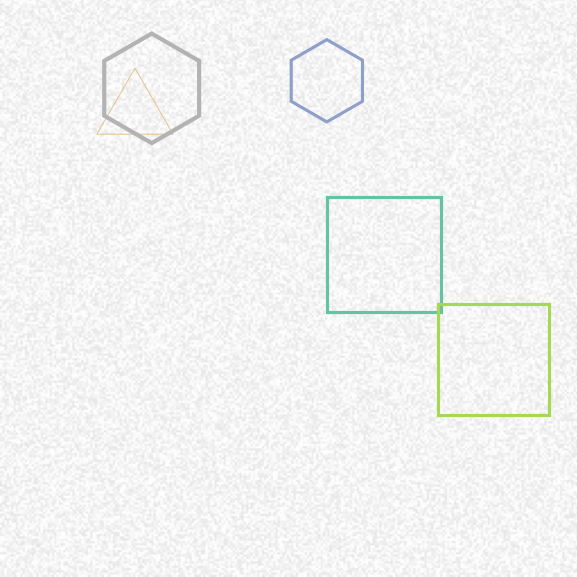[{"shape": "square", "thickness": 1.5, "radius": 0.5, "center": [0.665, 0.558]}, {"shape": "hexagon", "thickness": 1.5, "radius": 0.36, "center": [0.566, 0.859]}, {"shape": "square", "thickness": 1.5, "radius": 0.48, "center": [0.854, 0.376]}, {"shape": "triangle", "thickness": 0.5, "radius": 0.38, "center": [0.234, 0.805]}, {"shape": "hexagon", "thickness": 2, "radius": 0.47, "center": [0.263, 0.846]}]